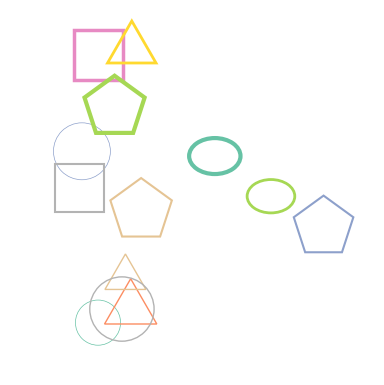[{"shape": "oval", "thickness": 3, "radius": 0.33, "center": [0.558, 0.595]}, {"shape": "circle", "thickness": 0.5, "radius": 0.29, "center": [0.255, 0.162]}, {"shape": "triangle", "thickness": 1, "radius": 0.39, "center": [0.339, 0.198]}, {"shape": "circle", "thickness": 0.5, "radius": 0.37, "center": [0.213, 0.607]}, {"shape": "pentagon", "thickness": 1.5, "radius": 0.41, "center": [0.84, 0.411]}, {"shape": "square", "thickness": 2.5, "radius": 0.32, "center": [0.256, 0.858]}, {"shape": "pentagon", "thickness": 3, "radius": 0.41, "center": [0.298, 0.721]}, {"shape": "oval", "thickness": 2, "radius": 0.31, "center": [0.704, 0.49]}, {"shape": "triangle", "thickness": 2, "radius": 0.36, "center": [0.342, 0.873]}, {"shape": "triangle", "thickness": 1, "radius": 0.31, "center": [0.326, 0.279]}, {"shape": "pentagon", "thickness": 1.5, "radius": 0.42, "center": [0.367, 0.454]}, {"shape": "circle", "thickness": 1, "radius": 0.42, "center": [0.317, 0.197]}, {"shape": "square", "thickness": 1.5, "radius": 0.32, "center": [0.207, 0.512]}]